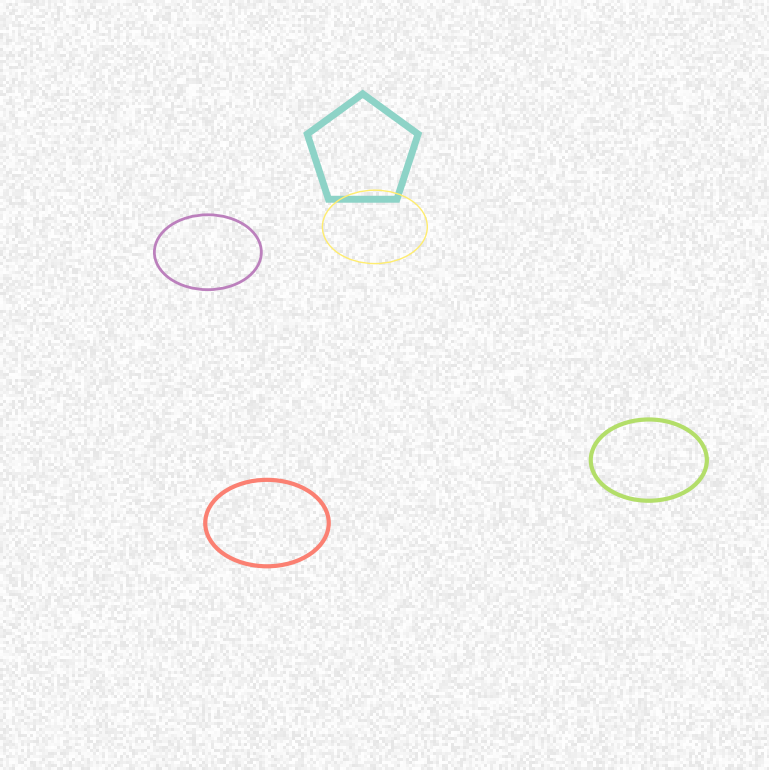[{"shape": "pentagon", "thickness": 2.5, "radius": 0.38, "center": [0.471, 0.802]}, {"shape": "oval", "thickness": 1.5, "radius": 0.4, "center": [0.347, 0.321]}, {"shape": "oval", "thickness": 1.5, "radius": 0.38, "center": [0.843, 0.402]}, {"shape": "oval", "thickness": 1, "radius": 0.35, "center": [0.27, 0.672]}, {"shape": "oval", "thickness": 0.5, "radius": 0.34, "center": [0.487, 0.705]}]